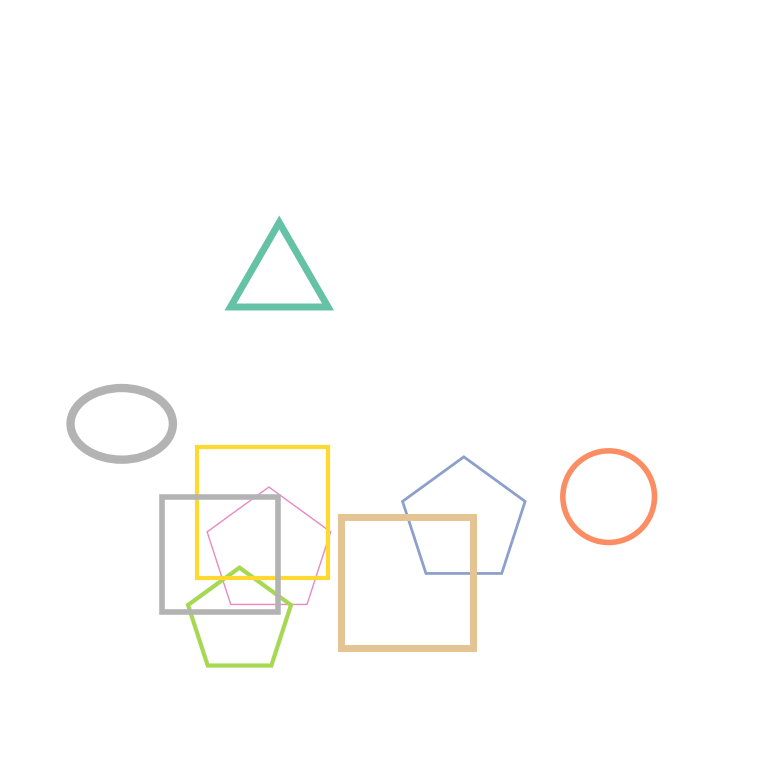[{"shape": "triangle", "thickness": 2.5, "radius": 0.37, "center": [0.363, 0.638]}, {"shape": "circle", "thickness": 2, "radius": 0.3, "center": [0.79, 0.355]}, {"shape": "pentagon", "thickness": 1, "radius": 0.42, "center": [0.602, 0.323]}, {"shape": "pentagon", "thickness": 0.5, "radius": 0.42, "center": [0.349, 0.283]}, {"shape": "pentagon", "thickness": 1.5, "radius": 0.35, "center": [0.311, 0.193]}, {"shape": "square", "thickness": 1.5, "radius": 0.42, "center": [0.341, 0.335]}, {"shape": "square", "thickness": 2.5, "radius": 0.43, "center": [0.529, 0.243]}, {"shape": "square", "thickness": 2, "radius": 0.37, "center": [0.286, 0.28]}, {"shape": "oval", "thickness": 3, "radius": 0.33, "center": [0.158, 0.45]}]